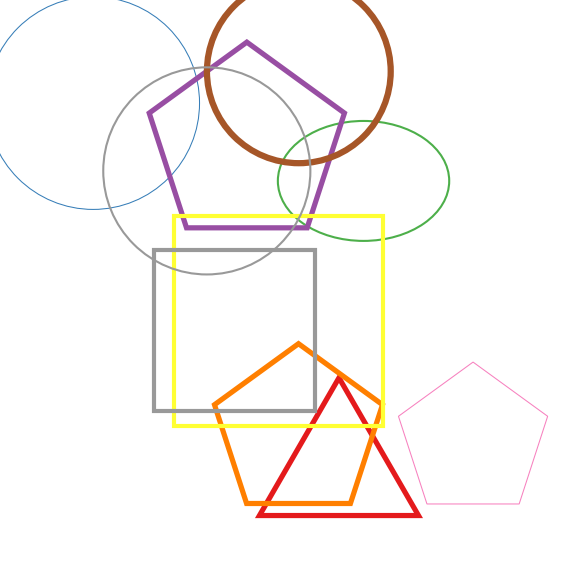[{"shape": "triangle", "thickness": 2.5, "radius": 0.79, "center": [0.587, 0.186]}, {"shape": "circle", "thickness": 0.5, "radius": 0.92, "center": [0.161, 0.821]}, {"shape": "oval", "thickness": 1, "radius": 0.74, "center": [0.629, 0.686]}, {"shape": "pentagon", "thickness": 2.5, "radius": 0.89, "center": [0.427, 0.748]}, {"shape": "pentagon", "thickness": 2.5, "radius": 0.76, "center": [0.517, 0.251]}, {"shape": "square", "thickness": 2, "radius": 0.91, "center": [0.483, 0.444]}, {"shape": "circle", "thickness": 3, "radius": 0.8, "center": [0.517, 0.876]}, {"shape": "pentagon", "thickness": 0.5, "radius": 0.68, "center": [0.819, 0.236]}, {"shape": "square", "thickness": 2, "radius": 0.7, "center": [0.405, 0.427]}, {"shape": "circle", "thickness": 1, "radius": 0.9, "center": [0.358, 0.703]}]